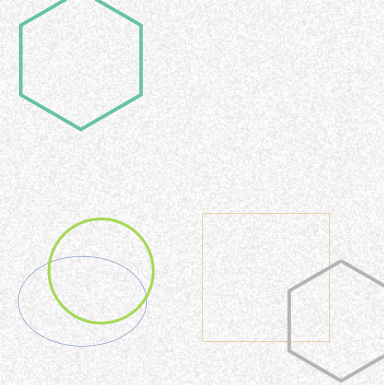[{"shape": "hexagon", "thickness": 2.5, "radius": 0.9, "center": [0.21, 0.844]}, {"shape": "oval", "thickness": 0.5, "radius": 0.83, "center": [0.214, 0.217]}, {"shape": "circle", "thickness": 2, "radius": 0.68, "center": [0.263, 0.296]}, {"shape": "square", "thickness": 0.5, "radius": 0.83, "center": [0.689, 0.281]}, {"shape": "hexagon", "thickness": 2.5, "radius": 0.78, "center": [0.886, 0.167]}]